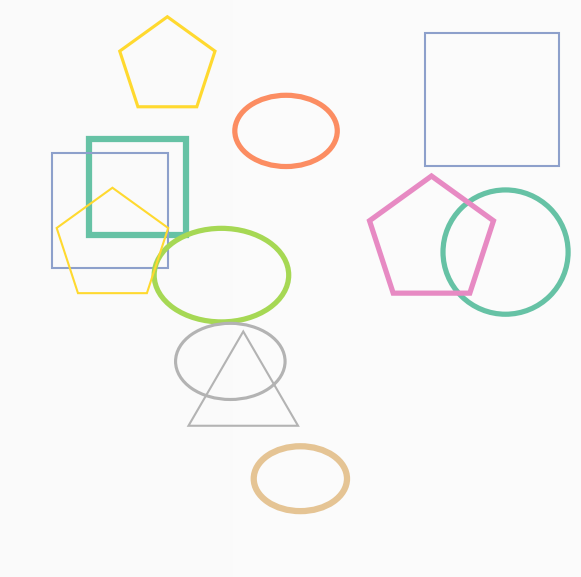[{"shape": "square", "thickness": 3, "radius": 0.42, "center": [0.236, 0.675]}, {"shape": "circle", "thickness": 2.5, "radius": 0.54, "center": [0.87, 0.563]}, {"shape": "oval", "thickness": 2.5, "radius": 0.44, "center": [0.492, 0.772]}, {"shape": "square", "thickness": 1, "radius": 0.5, "center": [0.19, 0.634]}, {"shape": "square", "thickness": 1, "radius": 0.58, "center": [0.846, 0.827]}, {"shape": "pentagon", "thickness": 2.5, "radius": 0.56, "center": [0.742, 0.582]}, {"shape": "oval", "thickness": 2.5, "radius": 0.58, "center": [0.381, 0.523]}, {"shape": "pentagon", "thickness": 1.5, "radius": 0.43, "center": [0.288, 0.884]}, {"shape": "pentagon", "thickness": 1, "radius": 0.5, "center": [0.193, 0.573]}, {"shape": "oval", "thickness": 3, "radius": 0.4, "center": [0.517, 0.17]}, {"shape": "triangle", "thickness": 1, "radius": 0.54, "center": [0.419, 0.316]}, {"shape": "oval", "thickness": 1.5, "radius": 0.47, "center": [0.396, 0.373]}]